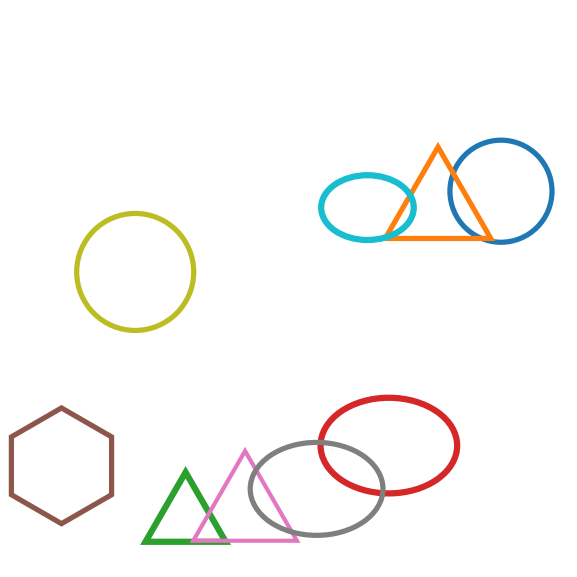[{"shape": "circle", "thickness": 2.5, "radius": 0.44, "center": [0.867, 0.668]}, {"shape": "triangle", "thickness": 2.5, "radius": 0.53, "center": [0.758, 0.639]}, {"shape": "triangle", "thickness": 3, "radius": 0.4, "center": [0.321, 0.101]}, {"shape": "oval", "thickness": 3, "radius": 0.59, "center": [0.673, 0.228]}, {"shape": "hexagon", "thickness": 2.5, "radius": 0.5, "center": [0.106, 0.193]}, {"shape": "triangle", "thickness": 2, "radius": 0.52, "center": [0.424, 0.115]}, {"shape": "oval", "thickness": 2.5, "radius": 0.57, "center": [0.548, 0.153]}, {"shape": "circle", "thickness": 2.5, "radius": 0.51, "center": [0.234, 0.528]}, {"shape": "oval", "thickness": 3, "radius": 0.4, "center": [0.636, 0.64]}]